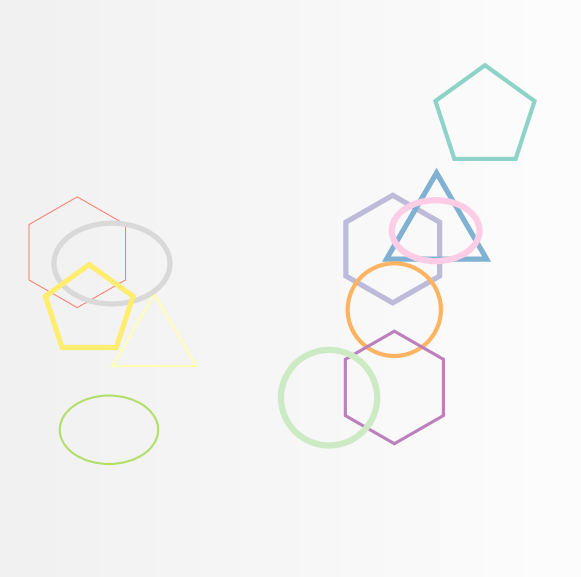[{"shape": "pentagon", "thickness": 2, "radius": 0.45, "center": [0.834, 0.796]}, {"shape": "triangle", "thickness": 1, "radius": 0.42, "center": [0.266, 0.407]}, {"shape": "hexagon", "thickness": 2.5, "radius": 0.47, "center": [0.676, 0.568]}, {"shape": "hexagon", "thickness": 0.5, "radius": 0.48, "center": [0.133, 0.562]}, {"shape": "triangle", "thickness": 2.5, "radius": 0.5, "center": [0.751, 0.6]}, {"shape": "circle", "thickness": 2, "radius": 0.4, "center": [0.678, 0.463]}, {"shape": "oval", "thickness": 1, "radius": 0.42, "center": [0.187, 0.255]}, {"shape": "oval", "thickness": 3, "radius": 0.38, "center": [0.749, 0.6]}, {"shape": "oval", "thickness": 2.5, "radius": 0.5, "center": [0.193, 0.543]}, {"shape": "hexagon", "thickness": 1.5, "radius": 0.49, "center": [0.678, 0.328]}, {"shape": "circle", "thickness": 3, "radius": 0.41, "center": [0.566, 0.311]}, {"shape": "pentagon", "thickness": 2.5, "radius": 0.4, "center": [0.153, 0.462]}]